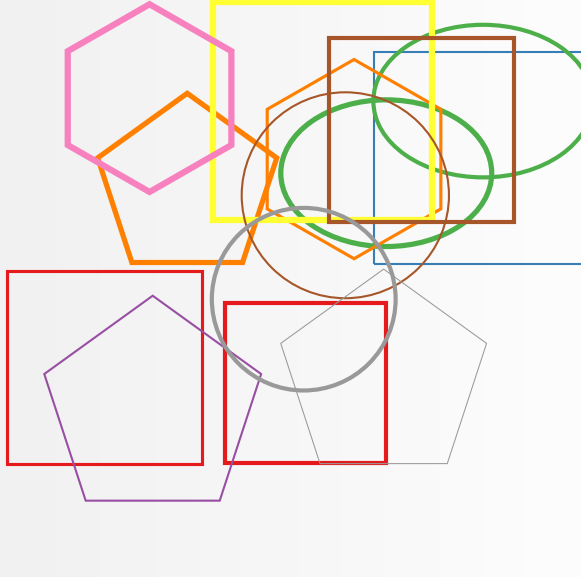[{"shape": "square", "thickness": 1.5, "radius": 0.84, "center": [0.18, 0.362]}, {"shape": "square", "thickness": 2, "radius": 0.69, "center": [0.526, 0.335]}, {"shape": "square", "thickness": 1, "radius": 0.92, "center": [0.827, 0.726]}, {"shape": "oval", "thickness": 2, "radius": 0.94, "center": [0.831, 0.824]}, {"shape": "oval", "thickness": 2.5, "radius": 0.91, "center": [0.665, 0.699]}, {"shape": "pentagon", "thickness": 1, "radius": 0.98, "center": [0.263, 0.291]}, {"shape": "pentagon", "thickness": 2.5, "radius": 0.81, "center": [0.322, 0.676]}, {"shape": "hexagon", "thickness": 1.5, "radius": 0.86, "center": [0.609, 0.724]}, {"shape": "square", "thickness": 3, "radius": 0.94, "center": [0.554, 0.807]}, {"shape": "square", "thickness": 2, "radius": 0.8, "center": [0.725, 0.775]}, {"shape": "circle", "thickness": 1, "radius": 0.89, "center": [0.594, 0.661]}, {"shape": "hexagon", "thickness": 3, "radius": 0.81, "center": [0.257, 0.829]}, {"shape": "circle", "thickness": 2, "radius": 0.79, "center": [0.523, 0.481]}, {"shape": "pentagon", "thickness": 0.5, "radius": 0.93, "center": [0.66, 0.347]}]